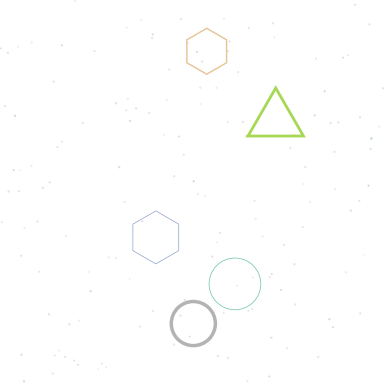[{"shape": "circle", "thickness": 0.5, "radius": 0.34, "center": [0.61, 0.263]}, {"shape": "hexagon", "thickness": 0.5, "radius": 0.34, "center": [0.405, 0.383]}, {"shape": "triangle", "thickness": 2, "radius": 0.42, "center": [0.716, 0.688]}, {"shape": "hexagon", "thickness": 1, "radius": 0.3, "center": [0.537, 0.867]}, {"shape": "circle", "thickness": 2.5, "radius": 0.29, "center": [0.502, 0.16]}]